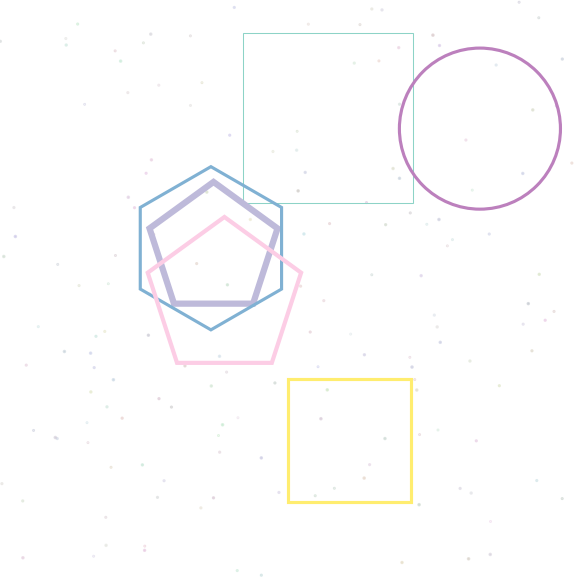[{"shape": "square", "thickness": 0.5, "radius": 0.74, "center": [0.568, 0.795]}, {"shape": "pentagon", "thickness": 3, "radius": 0.58, "center": [0.37, 0.568]}, {"shape": "hexagon", "thickness": 1.5, "radius": 0.71, "center": [0.365, 0.569]}, {"shape": "pentagon", "thickness": 2, "radius": 0.7, "center": [0.389, 0.484]}, {"shape": "circle", "thickness": 1.5, "radius": 0.7, "center": [0.831, 0.776]}, {"shape": "square", "thickness": 1.5, "radius": 0.53, "center": [0.605, 0.236]}]